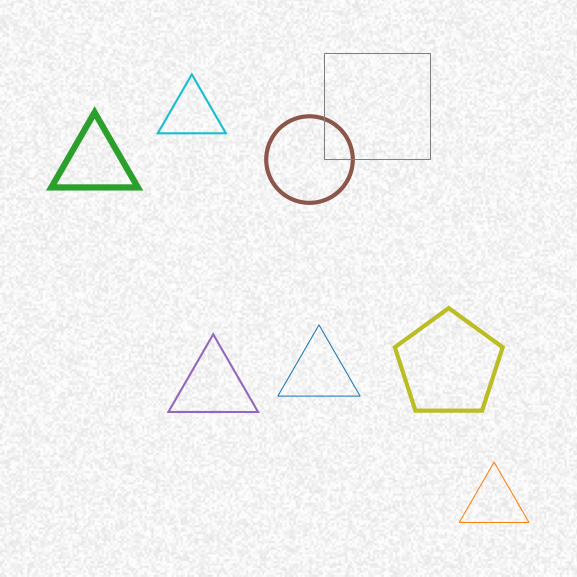[{"shape": "triangle", "thickness": 0.5, "radius": 0.41, "center": [0.552, 0.354]}, {"shape": "triangle", "thickness": 0.5, "radius": 0.35, "center": [0.856, 0.129]}, {"shape": "triangle", "thickness": 3, "radius": 0.43, "center": [0.164, 0.718]}, {"shape": "triangle", "thickness": 1, "radius": 0.45, "center": [0.369, 0.331]}, {"shape": "circle", "thickness": 2, "radius": 0.37, "center": [0.536, 0.723]}, {"shape": "square", "thickness": 0.5, "radius": 0.46, "center": [0.654, 0.816]}, {"shape": "pentagon", "thickness": 2, "radius": 0.49, "center": [0.777, 0.367]}, {"shape": "triangle", "thickness": 1, "radius": 0.34, "center": [0.332, 0.802]}]